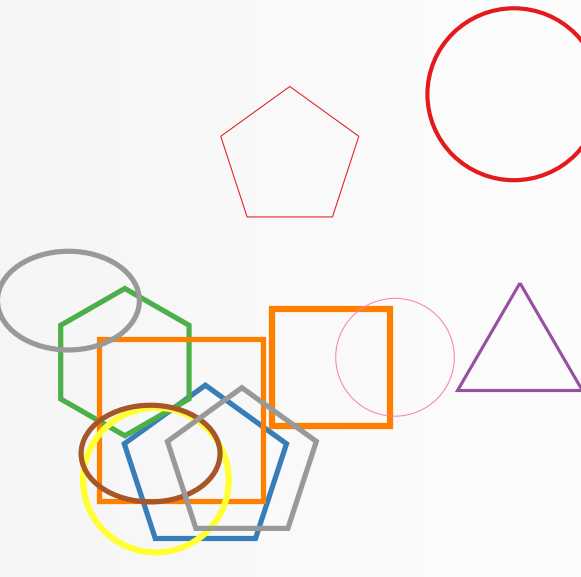[{"shape": "pentagon", "thickness": 0.5, "radius": 0.62, "center": [0.499, 0.724]}, {"shape": "circle", "thickness": 2, "radius": 0.74, "center": [0.884, 0.836]}, {"shape": "pentagon", "thickness": 2.5, "radius": 0.73, "center": [0.353, 0.185]}, {"shape": "hexagon", "thickness": 2.5, "radius": 0.64, "center": [0.215, 0.372]}, {"shape": "triangle", "thickness": 1.5, "radius": 0.62, "center": [0.895, 0.385]}, {"shape": "square", "thickness": 3, "radius": 0.51, "center": [0.569, 0.362]}, {"shape": "square", "thickness": 2.5, "radius": 0.7, "center": [0.311, 0.272]}, {"shape": "circle", "thickness": 3, "radius": 0.63, "center": [0.268, 0.168]}, {"shape": "oval", "thickness": 2.5, "radius": 0.6, "center": [0.259, 0.214]}, {"shape": "circle", "thickness": 0.5, "radius": 0.51, "center": [0.68, 0.381]}, {"shape": "pentagon", "thickness": 2.5, "radius": 0.67, "center": [0.416, 0.193]}, {"shape": "oval", "thickness": 2.5, "radius": 0.61, "center": [0.118, 0.479]}]